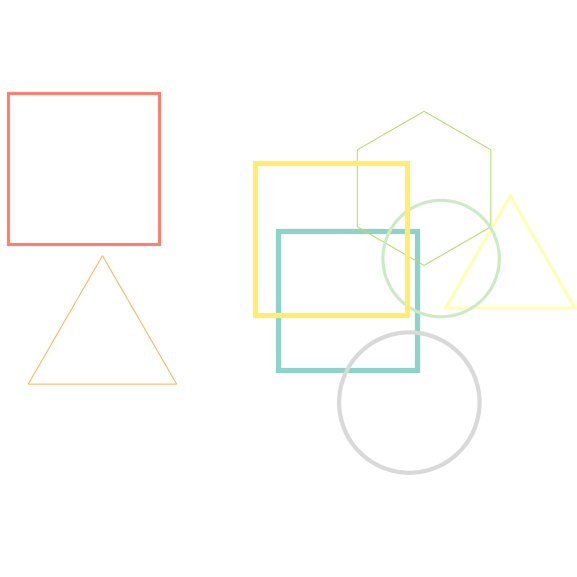[{"shape": "square", "thickness": 2.5, "radius": 0.6, "center": [0.602, 0.479]}, {"shape": "triangle", "thickness": 1.5, "radius": 0.65, "center": [0.884, 0.53]}, {"shape": "square", "thickness": 1.5, "radius": 0.65, "center": [0.144, 0.707]}, {"shape": "triangle", "thickness": 0.5, "radius": 0.74, "center": [0.177, 0.408]}, {"shape": "hexagon", "thickness": 0.5, "radius": 0.67, "center": [0.734, 0.673]}, {"shape": "circle", "thickness": 2, "radius": 0.61, "center": [0.709, 0.302]}, {"shape": "circle", "thickness": 1.5, "radius": 0.5, "center": [0.764, 0.551]}, {"shape": "square", "thickness": 2.5, "radius": 0.66, "center": [0.573, 0.585]}]